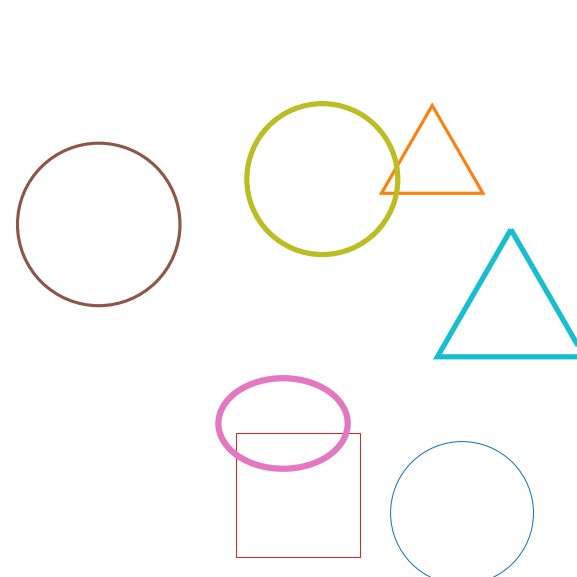[{"shape": "circle", "thickness": 0.5, "radius": 0.62, "center": [0.8, 0.111]}, {"shape": "triangle", "thickness": 1.5, "radius": 0.51, "center": [0.748, 0.715]}, {"shape": "square", "thickness": 0.5, "radius": 0.53, "center": [0.516, 0.142]}, {"shape": "circle", "thickness": 1.5, "radius": 0.7, "center": [0.171, 0.611]}, {"shape": "oval", "thickness": 3, "radius": 0.56, "center": [0.49, 0.266]}, {"shape": "circle", "thickness": 2.5, "radius": 0.65, "center": [0.558, 0.689]}, {"shape": "triangle", "thickness": 2.5, "radius": 0.73, "center": [0.885, 0.455]}]